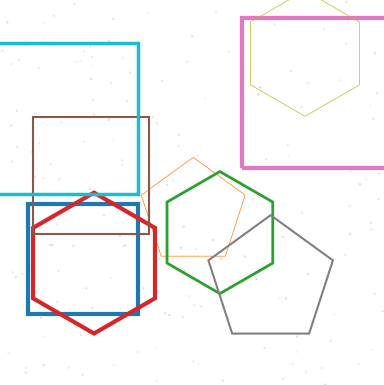[{"shape": "square", "thickness": 3, "radius": 0.71, "center": [0.215, 0.327]}, {"shape": "pentagon", "thickness": 0.5, "radius": 0.71, "center": [0.502, 0.449]}, {"shape": "hexagon", "thickness": 2, "radius": 0.79, "center": [0.571, 0.396]}, {"shape": "hexagon", "thickness": 3, "radius": 0.91, "center": [0.244, 0.317]}, {"shape": "square", "thickness": 1.5, "radius": 0.76, "center": [0.237, 0.545]}, {"shape": "square", "thickness": 3, "radius": 0.97, "center": [0.822, 0.759]}, {"shape": "pentagon", "thickness": 1.5, "radius": 0.85, "center": [0.703, 0.271]}, {"shape": "hexagon", "thickness": 0.5, "radius": 0.82, "center": [0.792, 0.861]}, {"shape": "square", "thickness": 2.5, "radius": 0.98, "center": [0.161, 0.692]}]